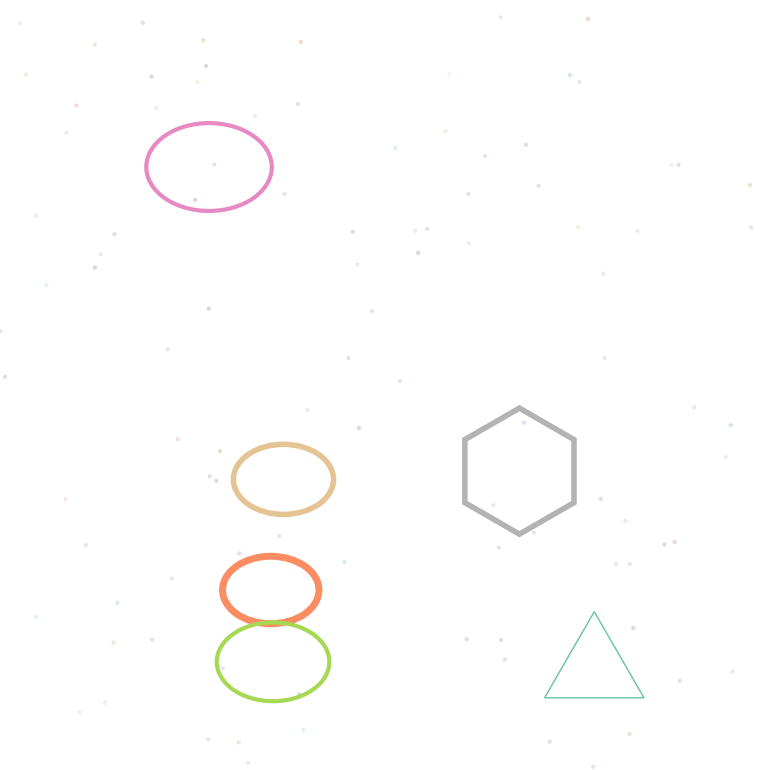[{"shape": "triangle", "thickness": 0.5, "radius": 0.37, "center": [0.772, 0.131]}, {"shape": "oval", "thickness": 2.5, "radius": 0.31, "center": [0.352, 0.234]}, {"shape": "oval", "thickness": 1.5, "radius": 0.41, "center": [0.271, 0.783]}, {"shape": "oval", "thickness": 1.5, "radius": 0.37, "center": [0.355, 0.141]}, {"shape": "oval", "thickness": 2, "radius": 0.33, "center": [0.368, 0.377]}, {"shape": "hexagon", "thickness": 2, "radius": 0.41, "center": [0.675, 0.388]}]